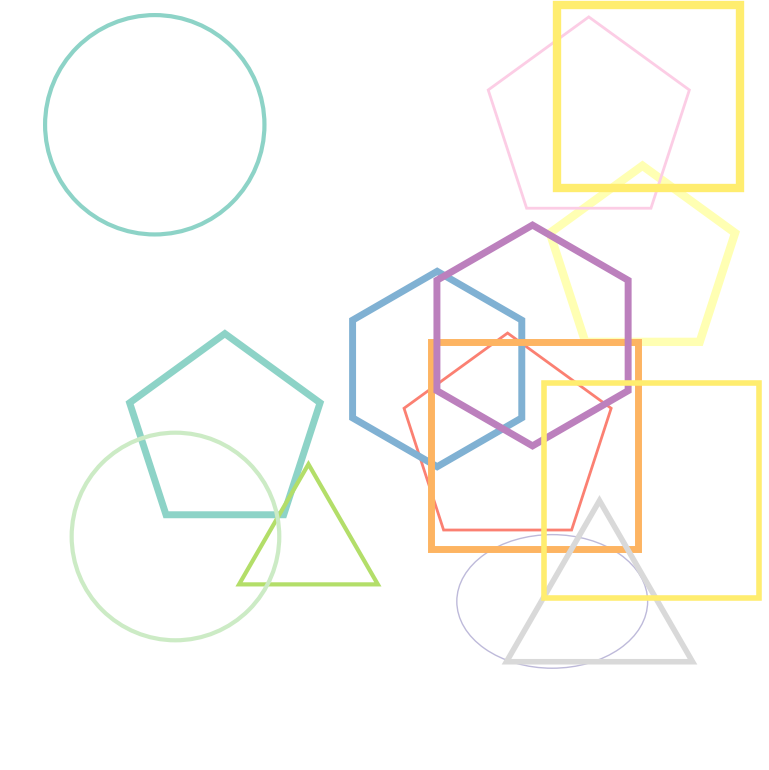[{"shape": "circle", "thickness": 1.5, "radius": 0.71, "center": [0.201, 0.838]}, {"shape": "pentagon", "thickness": 2.5, "radius": 0.65, "center": [0.292, 0.437]}, {"shape": "pentagon", "thickness": 3, "radius": 0.63, "center": [0.834, 0.658]}, {"shape": "oval", "thickness": 0.5, "radius": 0.62, "center": [0.717, 0.219]}, {"shape": "pentagon", "thickness": 1, "radius": 0.71, "center": [0.659, 0.426]}, {"shape": "hexagon", "thickness": 2.5, "radius": 0.63, "center": [0.568, 0.521]}, {"shape": "square", "thickness": 2.5, "radius": 0.67, "center": [0.694, 0.421]}, {"shape": "triangle", "thickness": 1.5, "radius": 0.52, "center": [0.401, 0.293]}, {"shape": "pentagon", "thickness": 1, "radius": 0.69, "center": [0.765, 0.841]}, {"shape": "triangle", "thickness": 2, "radius": 0.7, "center": [0.779, 0.21]}, {"shape": "hexagon", "thickness": 2.5, "radius": 0.72, "center": [0.692, 0.564]}, {"shape": "circle", "thickness": 1.5, "radius": 0.67, "center": [0.228, 0.303]}, {"shape": "square", "thickness": 2, "radius": 0.7, "center": [0.846, 0.363]}, {"shape": "square", "thickness": 3, "radius": 0.59, "center": [0.842, 0.874]}]